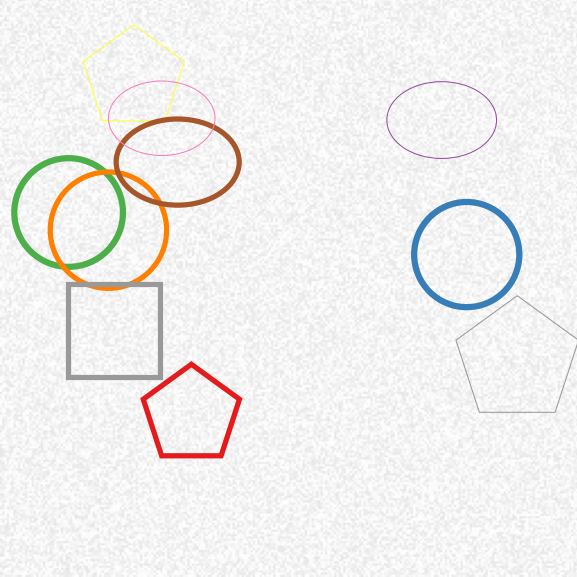[{"shape": "pentagon", "thickness": 2.5, "radius": 0.44, "center": [0.331, 0.281]}, {"shape": "circle", "thickness": 3, "radius": 0.46, "center": [0.808, 0.558]}, {"shape": "circle", "thickness": 3, "radius": 0.47, "center": [0.119, 0.631]}, {"shape": "oval", "thickness": 0.5, "radius": 0.48, "center": [0.765, 0.791]}, {"shape": "circle", "thickness": 2.5, "radius": 0.5, "center": [0.188, 0.601]}, {"shape": "pentagon", "thickness": 0.5, "radius": 0.46, "center": [0.232, 0.864]}, {"shape": "oval", "thickness": 2.5, "radius": 0.53, "center": [0.308, 0.718]}, {"shape": "oval", "thickness": 0.5, "radius": 0.46, "center": [0.28, 0.794]}, {"shape": "pentagon", "thickness": 0.5, "radius": 0.56, "center": [0.896, 0.376]}, {"shape": "square", "thickness": 2.5, "radius": 0.4, "center": [0.198, 0.427]}]